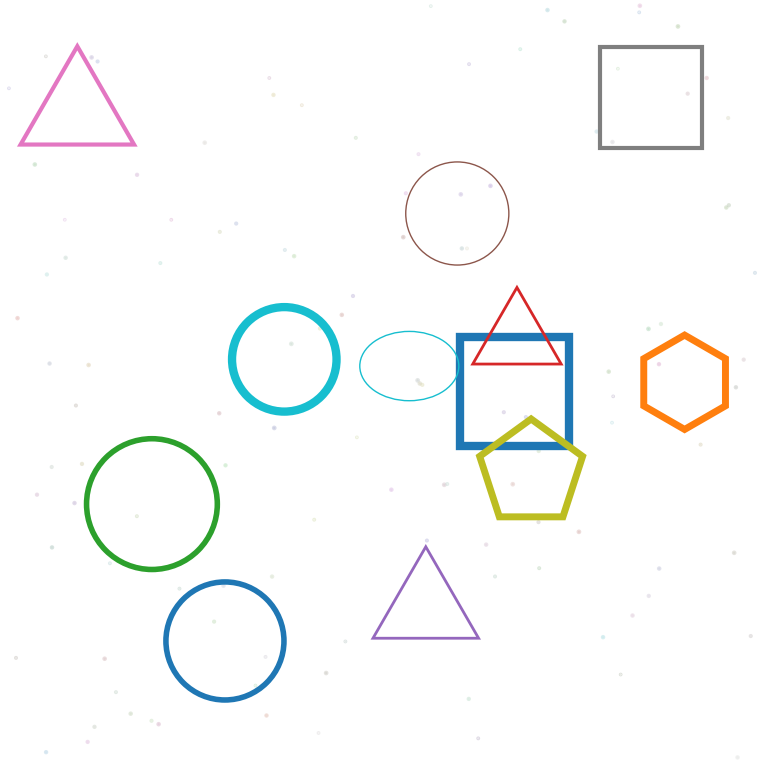[{"shape": "circle", "thickness": 2, "radius": 0.38, "center": [0.292, 0.168]}, {"shape": "square", "thickness": 3, "radius": 0.35, "center": [0.668, 0.491]}, {"shape": "hexagon", "thickness": 2.5, "radius": 0.31, "center": [0.889, 0.504]}, {"shape": "circle", "thickness": 2, "radius": 0.42, "center": [0.197, 0.345]}, {"shape": "triangle", "thickness": 1, "radius": 0.33, "center": [0.671, 0.56]}, {"shape": "triangle", "thickness": 1, "radius": 0.4, "center": [0.553, 0.211]}, {"shape": "circle", "thickness": 0.5, "radius": 0.33, "center": [0.594, 0.723]}, {"shape": "triangle", "thickness": 1.5, "radius": 0.43, "center": [0.1, 0.855]}, {"shape": "square", "thickness": 1.5, "radius": 0.33, "center": [0.846, 0.873]}, {"shape": "pentagon", "thickness": 2.5, "radius": 0.35, "center": [0.69, 0.386]}, {"shape": "circle", "thickness": 3, "radius": 0.34, "center": [0.369, 0.533]}, {"shape": "oval", "thickness": 0.5, "radius": 0.32, "center": [0.532, 0.525]}]